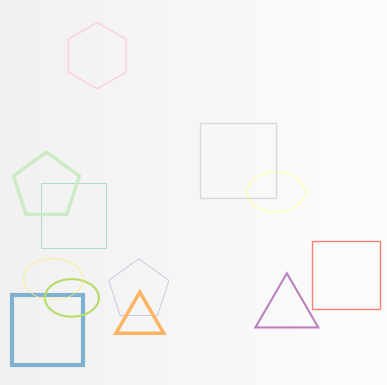[{"shape": "square", "thickness": 0.5, "radius": 0.42, "center": [0.189, 0.44]}, {"shape": "oval", "thickness": 1, "radius": 0.37, "center": [0.712, 0.501]}, {"shape": "pentagon", "thickness": 0.5, "radius": 0.41, "center": [0.358, 0.246]}, {"shape": "square", "thickness": 1, "radius": 0.44, "center": [0.893, 0.285]}, {"shape": "square", "thickness": 3, "radius": 0.46, "center": [0.123, 0.143]}, {"shape": "triangle", "thickness": 2.5, "radius": 0.36, "center": [0.361, 0.17]}, {"shape": "oval", "thickness": 1.5, "radius": 0.35, "center": [0.185, 0.226]}, {"shape": "hexagon", "thickness": 1, "radius": 0.43, "center": [0.251, 0.855]}, {"shape": "square", "thickness": 1, "radius": 0.49, "center": [0.615, 0.583]}, {"shape": "triangle", "thickness": 1.5, "radius": 0.47, "center": [0.74, 0.196]}, {"shape": "pentagon", "thickness": 2.5, "radius": 0.45, "center": [0.12, 0.515]}, {"shape": "oval", "thickness": 0.5, "radius": 0.38, "center": [0.138, 0.275]}]